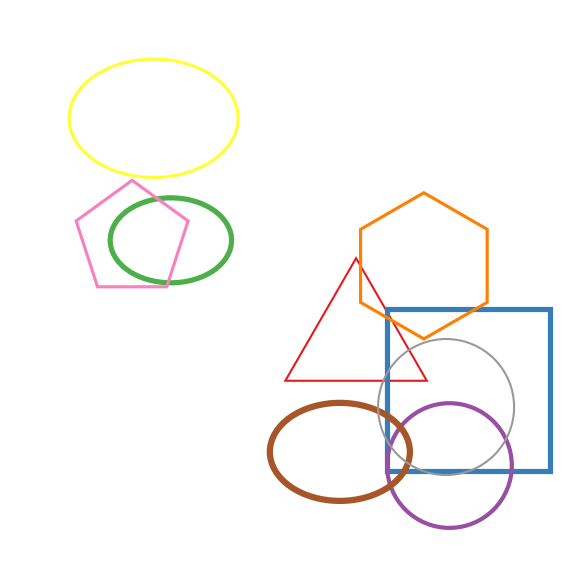[{"shape": "triangle", "thickness": 1, "radius": 0.71, "center": [0.617, 0.411]}, {"shape": "square", "thickness": 2.5, "radius": 0.7, "center": [0.811, 0.324]}, {"shape": "oval", "thickness": 2.5, "radius": 0.53, "center": [0.296, 0.583]}, {"shape": "circle", "thickness": 2, "radius": 0.54, "center": [0.778, 0.193]}, {"shape": "hexagon", "thickness": 1.5, "radius": 0.63, "center": [0.734, 0.539]}, {"shape": "oval", "thickness": 1.5, "radius": 0.73, "center": [0.266, 0.794]}, {"shape": "oval", "thickness": 3, "radius": 0.61, "center": [0.589, 0.217]}, {"shape": "pentagon", "thickness": 1.5, "radius": 0.51, "center": [0.229, 0.585]}, {"shape": "circle", "thickness": 1, "radius": 0.59, "center": [0.772, 0.294]}]